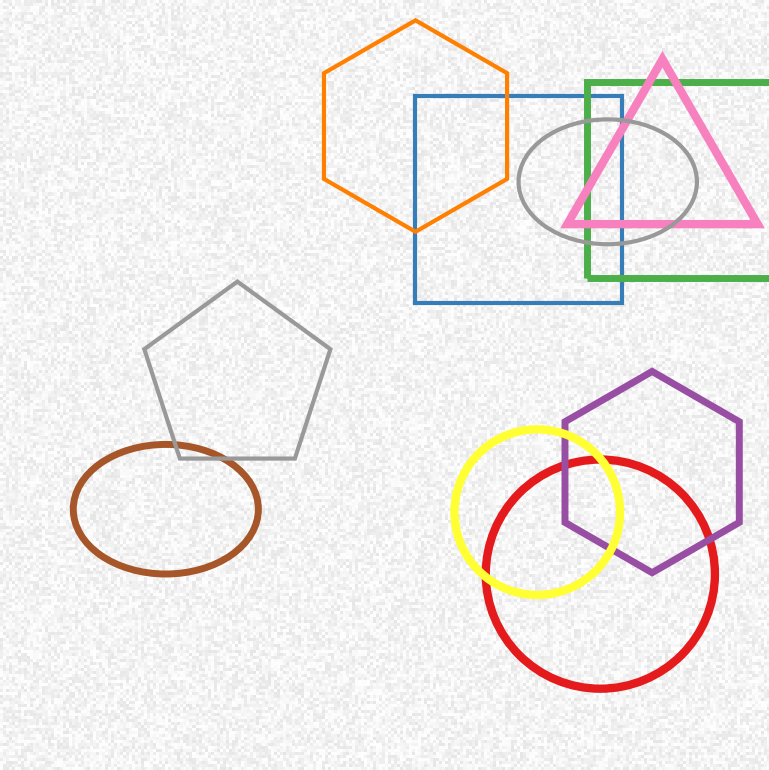[{"shape": "circle", "thickness": 3, "radius": 0.74, "center": [0.78, 0.254]}, {"shape": "square", "thickness": 1.5, "radius": 0.67, "center": [0.673, 0.741]}, {"shape": "square", "thickness": 2.5, "radius": 0.64, "center": [0.89, 0.766]}, {"shape": "hexagon", "thickness": 2.5, "radius": 0.65, "center": [0.847, 0.387]}, {"shape": "hexagon", "thickness": 1.5, "radius": 0.69, "center": [0.54, 0.836]}, {"shape": "circle", "thickness": 3, "radius": 0.54, "center": [0.698, 0.335]}, {"shape": "oval", "thickness": 2.5, "radius": 0.6, "center": [0.215, 0.339]}, {"shape": "triangle", "thickness": 3, "radius": 0.71, "center": [0.86, 0.78]}, {"shape": "oval", "thickness": 1.5, "radius": 0.58, "center": [0.789, 0.764]}, {"shape": "pentagon", "thickness": 1.5, "radius": 0.64, "center": [0.308, 0.507]}]